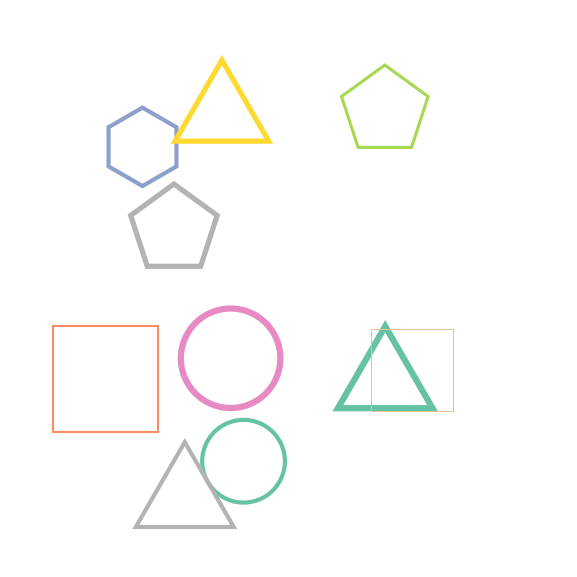[{"shape": "triangle", "thickness": 3, "radius": 0.47, "center": [0.667, 0.34]}, {"shape": "circle", "thickness": 2, "radius": 0.36, "center": [0.422, 0.2]}, {"shape": "square", "thickness": 1, "radius": 0.46, "center": [0.183, 0.343]}, {"shape": "hexagon", "thickness": 2, "radius": 0.34, "center": [0.247, 0.745]}, {"shape": "circle", "thickness": 3, "radius": 0.43, "center": [0.399, 0.379]}, {"shape": "pentagon", "thickness": 1.5, "radius": 0.39, "center": [0.666, 0.808]}, {"shape": "triangle", "thickness": 2.5, "radius": 0.47, "center": [0.384, 0.802]}, {"shape": "square", "thickness": 0.5, "radius": 0.35, "center": [0.714, 0.359]}, {"shape": "pentagon", "thickness": 2.5, "radius": 0.39, "center": [0.301, 0.602]}, {"shape": "triangle", "thickness": 2, "radius": 0.49, "center": [0.32, 0.136]}]